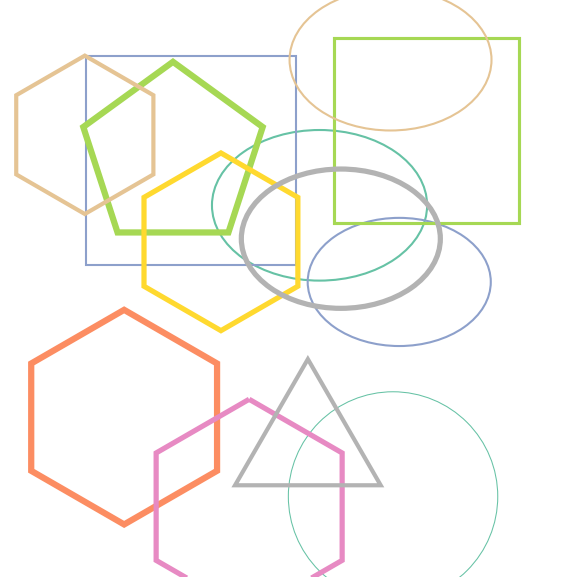[{"shape": "oval", "thickness": 1, "radius": 0.93, "center": [0.553, 0.644]}, {"shape": "circle", "thickness": 0.5, "radius": 0.91, "center": [0.681, 0.139]}, {"shape": "hexagon", "thickness": 3, "radius": 0.93, "center": [0.215, 0.277]}, {"shape": "square", "thickness": 1, "radius": 0.91, "center": [0.331, 0.721]}, {"shape": "oval", "thickness": 1, "radius": 0.79, "center": [0.691, 0.511]}, {"shape": "hexagon", "thickness": 2.5, "radius": 0.93, "center": [0.431, 0.122]}, {"shape": "square", "thickness": 1.5, "radius": 0.8, "center": [0.739, 0.774]}, {"shape": "pentagon", "thickness": 3, "radius": 0.82, "center": [0.3, 0.729]}, {"shape": "hexagon", "thickness": 2.5, "radius": 0.77, "center": [0.383, 0.58]}, {"shape": "hexagon", "thickness": 2, "radius": 0.69, "center": [0.147, 0.766]}, {"shape": "oval", "thickness": 1, "radius": 0.87, "center": [0.676, 0.896]}, {"shape": "triangle", "thickness": 2, "radius": 0.73, "center": [0.533, 0.232]}, {"shape": "oval", "thickness": 2.5, "radius": 0.86, "center": [0.59, 0.586]}]